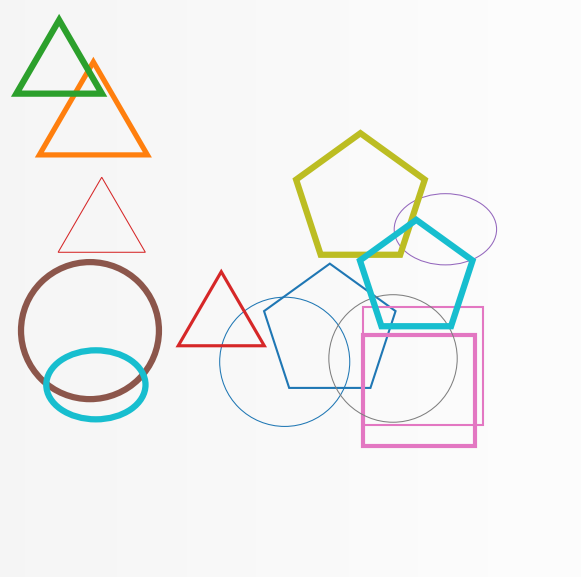[{"shape": "pentagon", "thickness": 1, "radius": 0.59, "center": [0.567, 0.424]}, {"shape": "circle", "thickness": 0.5, "radius": 0.56, "center": [0.49, 0.373]}, {"shape": "triangle", "thickness": 2.5, "radius": 0.54, "center": [0.161, 0.785]}, {"shape": "triangle", "thickness": 3, "radius": 0.42, "center": [0.102, 0.879]}, {"shape": "triangle", "thickness": 0.5, "radius": 0.43, "center": [0.175, 0.606]}, {"shape": "triangle", "thickness": 1.5, "radius": 0.43, "center": [0.381, 0.443]}, {"shape": "oval", "thickness": 0.5, "radius": 0.44, "center": [0.766, 0.602]}, {"shape": "circle", "thickness": 3, "radius": 0.59, "center": [0.155, 0.427]}, {"shape": "square", "thickness": 2, "radius": 0.48, "center": [0.721, 0.323]}, {"shape": "square", "thickness": 1, "radius": 0.51, "center": [0.727, 0.365]}, {"shape": "circle", "thickness": 0.5, "radius": 0.55, "center": [0.676, 0.378]}, {"shape": "pentagon", "thickness": 3, "radius": 0.58, "center": [0.62, 0.652]}, {"shape": "oval", "thickness": 3, "radius": 0.43, "center": [0.165, 0.333]}, {"shape": "pentagon", "thickness": 3, "radius": 0.51, "center": [0.716, 0.517]}]